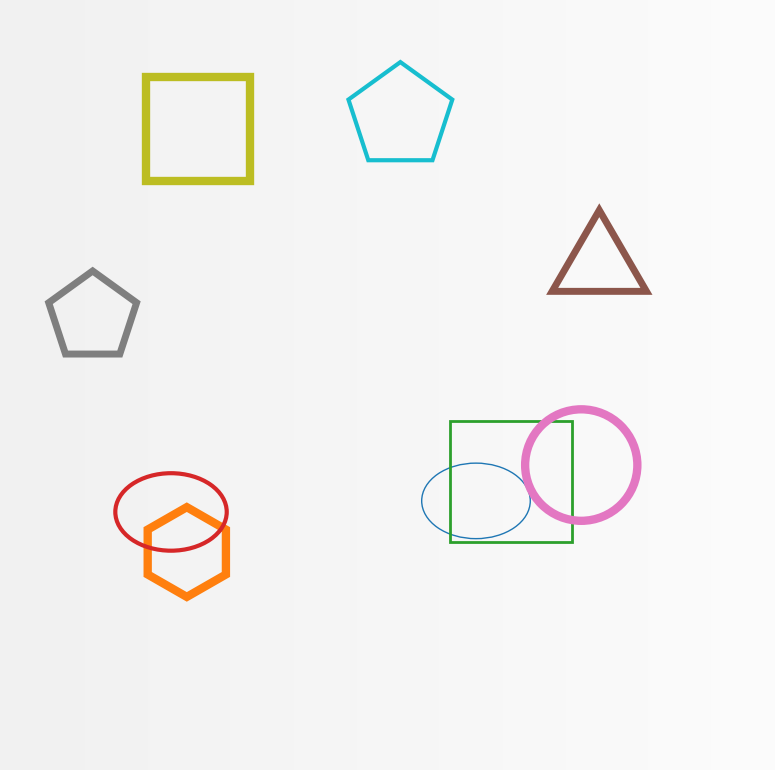[{"shape": "oval", "thickness": 0.5, "radius": 0.35, "center": [0.614, 0.349]}, {"shape": "hexagon", "thickness": 3, "radius": 0.29, "center": [0.241, 0.283]}, {"shape": "square", "thickness": 1, "radius": 0.39, "center": [0.659, 0.374]}, {"shape": "oval", "thickness": 1.5, "radius": 0.36, "center": [0.221, 0.335]}, {"shape": "triangle", "thickness": 2.5, "radius": 0.35, "center": [0.773, 0.657]}, {"shape": "circle", "thickness": 3, "radius": 0.36, "center": [0.75, 0.396]}, {"shape": "pentagon", "thickness": 2.5, "radius": 0.3, "center": [0.12, 0.588]}, {"shape": "square", "thickness": 3, "radius": 0.34, "center": [0.255, 0.832]}, {"shape": "pentagon", "thickness": 1.5, "radius": 0.35, "center": [0.517, 0.849]}]